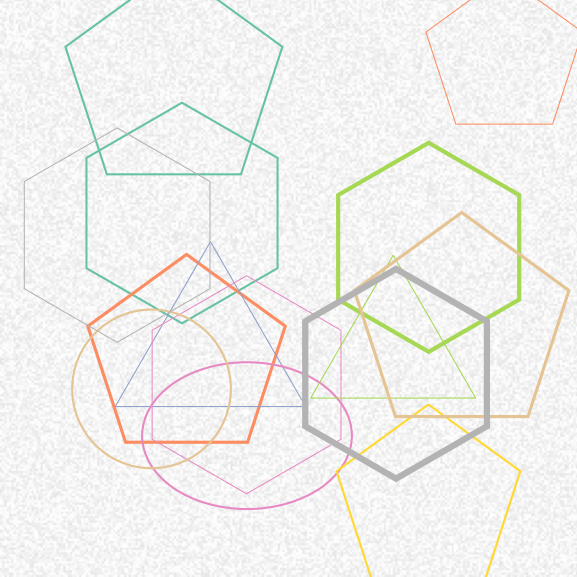[{"shape": "hexagon", "thickness": 1, "radius": 0.96, "center": [0.315, 0.63]}, {"shape": "pentagon", "thickness": 1, "radius": 0.99, "center": [0.301, 0.857]}, {"shape": "pentagon", "thickness": 1.5, "radius": 0.9, "center": [0.323, 0.379]}, {"shape": "pentagon", "thickness": 0.5, "radius": 0.71, "center": [0.873, 0.9]}, {"shape": "triangle", "thickness": 0.5, "radius": 0.95, "center": [0.364, 0.39]}, {"shape": "oval", "thickness": 1, "radius": 0.91, "center": [0.428, 0.245]}, {"shape": "hexagon", "thickness": 0.5, "radius": 0.94, "center": [0.427, 0.333]}, {"shape": "hexagon", "thickness": 2, "radius": 0.9, "center": [0.742, 0.571]}, {"shape": "triangle", "thickness": 0.5, "radius": 0.82, "center": [0.681, 0.392]}, {"shape": "pentagon", "thickness": 1, "radius": 0.84, "center": [0.742, 0.131]}, {"shape": "circle", "thickness": 1, "radius": 0.69, "center": [0.262, 0.326]}, {"shape": "pentagon", "thickness": 1.5, "radius": 0.98, "center": [0.799, 0.436]}, {"shape": "hexagon", "thickness": 0.5, "radius": 0.93, "center": [0.203, 0.592]}, {"shape": "hexagon", "thickness": 3, "radius": 0.91, "center": [0.686, 0.352]}]